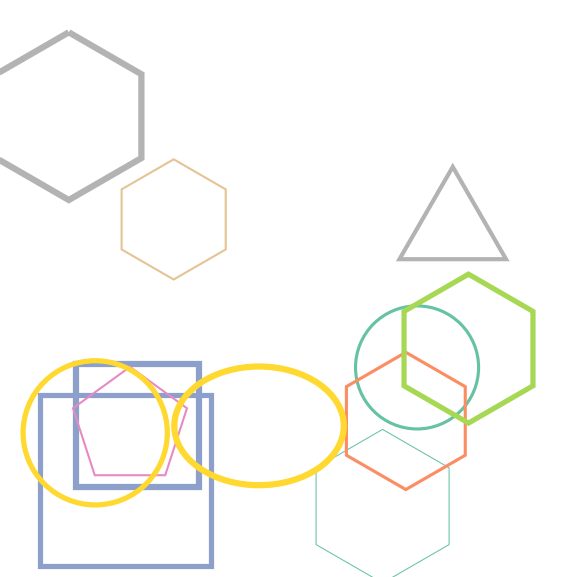[{"shape": "circle", "thickness": 1.5, "radius": 0.53, "center": [0.722, 0.363]}, {"shape": "hexagon", "thickness": 0.5, "radius": 0.66, "center": [0.663, 0.123]}, {"shape": "hexagon", "thickness": 1.5, "radius": 0.59, "center": [0.703, 0.27]}, {"shape": "square", "thickness": 3, "radius": 0.53, "center": [0.238, 0.263]}, {"shape": "square", "thickness": 2.5, "radius": 0.74, "center": [0.217, 0.167]}, {"shape": "pentagon", "thickness": 1, "radius": 0.52, "center": [0.225, 0.26]}, {"shape": "hexagon", "thickness": 2.5, "radius": 0.64, "center": [0.811, 0.395]}, {"shape": "circle", "thickness": 2.5, "radius": 0.62, "center": [0.165, 0.25]}, {"shape": "oval", "thickness": 3, "radius": 0.73, "center": [0.449, 0.262]}, {"shape": "hexagon", "thickness": 1, "radius": 0.52, "center": [0.301, 0.619]}, {"shape": "hexagon", "thickness": 3, "radius": 0.73, "center": [0.119, 0.798]}, {"shape": "triangle", "thickness": 2, "radius": 0.53, "center": [0.784, 0.604]}]